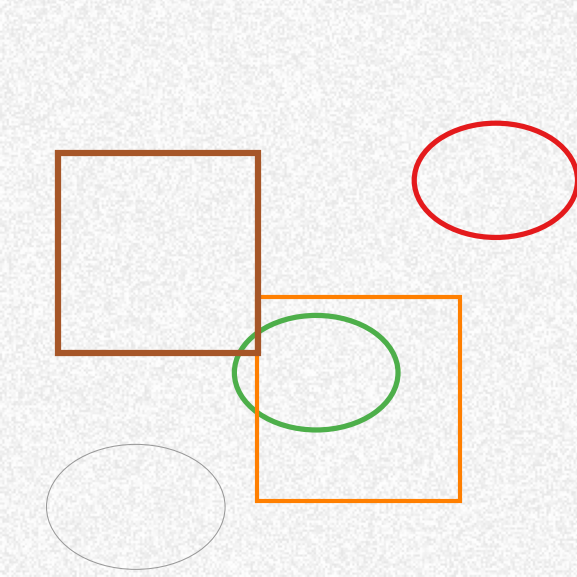[{"shape": "oval", "thickness": 2.5, "radius": 0.71, "center": [0.859, 0.687]}, {"shape": "oval", "thickness": 2.5, "radius": 0.71, "center": [0.548, 0.354]}, {"shape": "square", "thickness": 2, "radius": 0.88, "center": [0.621, 0.308]}, {"shape": "square", "thickness": 3, "radius": 0.86, "center": [0.274, 0.562]}, {"shape": "oval", "thickness": 0.5, "radius": 0.77, "center": [0.235, 0.121]}]